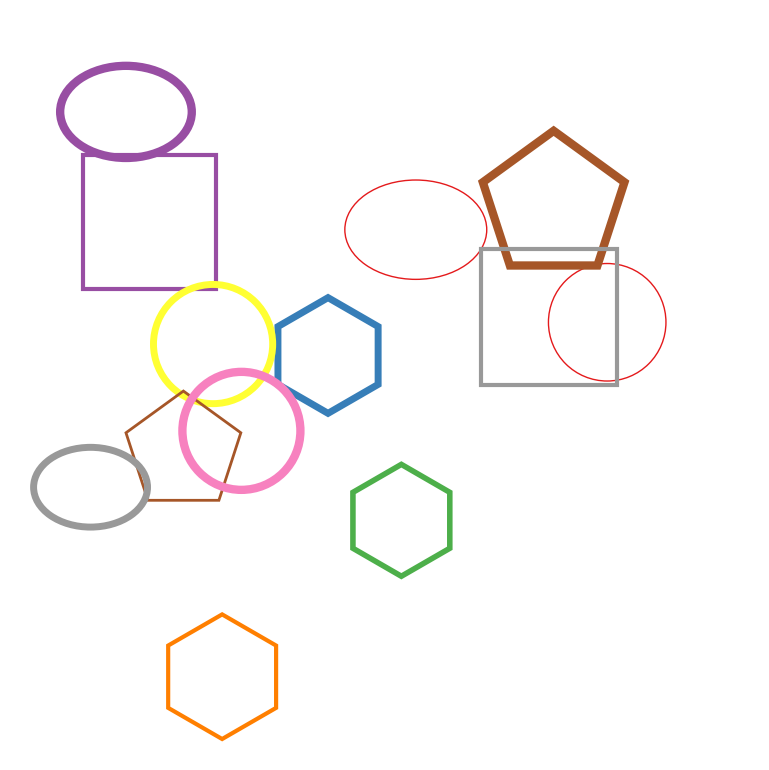[{"shape": "oval", "thickness": 0.5, "radius": 0.46, "center": [0.54, 0.702]}, {"shape": "circle", "thickness": 0.5, "radius": 0.38, "center": [0.789, 0.581]}, {"shape": "hexagon", "thickness": 2.5, "radius": 0.38, "center": [0.426, 0.538]}, {"shape": "hexagon", "thickness": 2, "radius": 0.36, "center": [0.521, 0.324]}, {"shape": "square", "thickness": 1.5, "radius": 0.43, "center": [0.194, 0.712]}, {"shape": "oval", "thickness": 3, "radius": 0.43, "center": [0.164, 0.855]}, {"shape": "hexagon", "thickness": 1.5, "radius": 0.4, "center": [0.288, 0.121]}, {"shape": "circle", "thickness": 2.5, "radius": 0.39, "center": [0.277, 0.553]}, {"shape": "pentagon", "thickness": 1, "radius": 0.39, "center": [0.238, 0.414]}, {"shape": "pentagon", "thickness": 3, "radius": 0.48, "center": [0.719, 0.733]}, {"shape": "circle", "thickness": 3, "radius": 0.38, "center": [0.314, 0.44]}, {"shape": "square", "thickness": 1.5, "radius": 0.44, "center": [0.713, 0.589]}, {"shape": "oval", "thickness": 2.5, "radius": 0.37, "center": [0.118, 0.367]}]